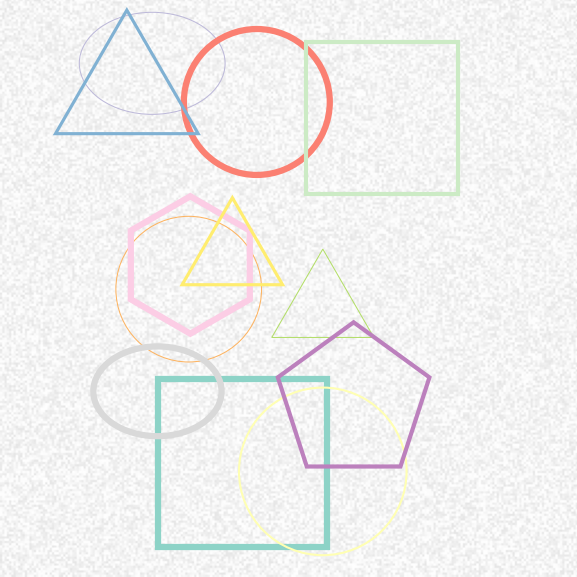[{"shape": "square", "thickness": 3, "radius": 0.73, "center": [0.42, 0.197]}, {"shape": "circle", "thickness": 1, "radius": 0.73, "center": [0.559, 0.183]}, {"shape": "oval", "thickness": 0.5, "radius": 0.63, "center": [0.264, 0.889]}, {"shape": "circle", "thickness": 3, "radius": 0.63, "center": [0.445, 0.823]}, {"shape": "triangle", "thickness": 1.5, "radius": 0.71, "center": [0.22, 0.839]}, {"shape": "circle", "thickness": 0.5, "radius": 0.63, "center": [0.327, 0.498]}, {"shape": "triangle", "thickness": 0.5, "radius": 0.51, "center": [0.559, 0.466]}, {"shape": "hexagon", "thickness": 3, "radius": 0.59, "center": [0.33, 0.54]}, {"shape": "oval", "thickness": 3, "radius": 0.56, "center": [0.273, 0.322]}, {"shape": "pentagon", "thickness": 2, "radius": 0.69, "center": [0.612, 0.303]}, {"shape": "square", "thickness": 2, "radius": 0.66, "center": [0.662, 0.794]}, {"shape": "triangle", "thickness": 1.5, "radius": 0.5, "center": [0.402, 0.556]}]